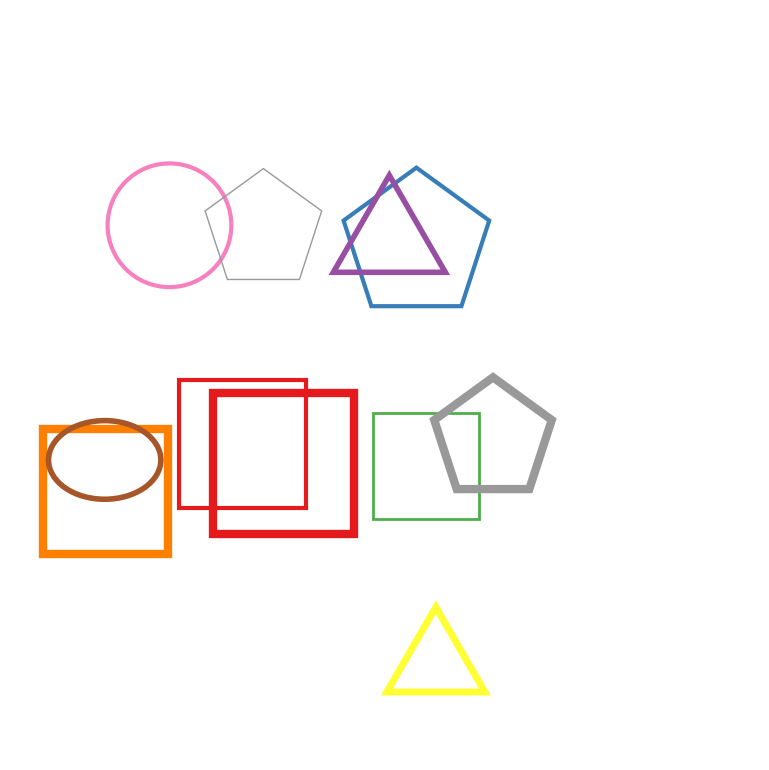[{"shape": "square", "thickness": 1.5, "radius": 0.41, "center": [0.314, 0.423]}, {"shape": "square", "thickness": 3, "radius": 0.46, "center": [0.368, 0.398]}, {"shape": "pentagon", "thickness": 1.5, "radius": 0.5, "center": [0.541, 0.683]}, {"shape": "square", "thickness": 1, "radius": 0.34, "center": [0.553, 0.394]}, {"shape": "triangle", "thickness": 2, "radius": 0.42, "center": [0.506, 0.688]}, {"shape": "square", "thickness": 3, "radius": 0.4, "center": [0.137, 0.362]}, {"shape": "triangle", "thickness": 2.5, "radius": 0.37, "center": [0.566, 0.138]}, {"shape": "oval", "thickness": 2, "radius": 0.36, "center": [0.136, 0.403]}, {"shape": "circle", "thickness": 1.5, "radius": 0.4, "center": [0.22, 0.707]}, {"shape": "pentagon", "thickness": 0.5, "radius": 0.4, "center": [0.342, 0.701]}, {"shape": "pentagon", "thickness": 3, "radius": 0.4, "center": [0.64, 0.43]}]